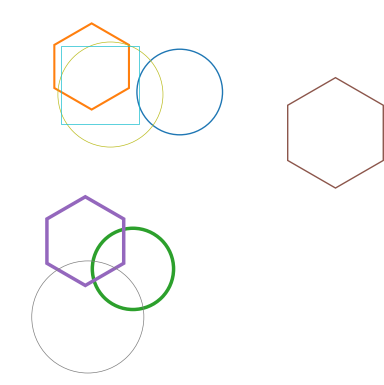[{"shape": "circle", "thickness": 1, "radius": 0.56, "center": [0.467, 0.761]}, {"shape": "hexagon", "thickness": 1.5, "radius": 0.56, "center": [0.238, 0.827]}, {"shape": "circle", "thickness": 2.5, "radius": 0.53, "center": [0.345, 0.302]}, {"shape": "hexagon", "thickness": 2.5, "radius": 0.58, "center": [0.222, 0.374]}, {"shape": "hexagon", "thickness": 1, "radius": 0.72, "center": [0.871, 0.655]}, {"shape": "circle", "thickness": 0.5, "radius": 0.73, "center": [0.228, 0.177]}, {"shape": "circle", "thickness": 0.5, "radius": 0.68, "center": [0.287, 0.754]}, {"shape": "square", "thickness": 0.5, "radius": 0.51, "center": [0.26, 0.779]}]